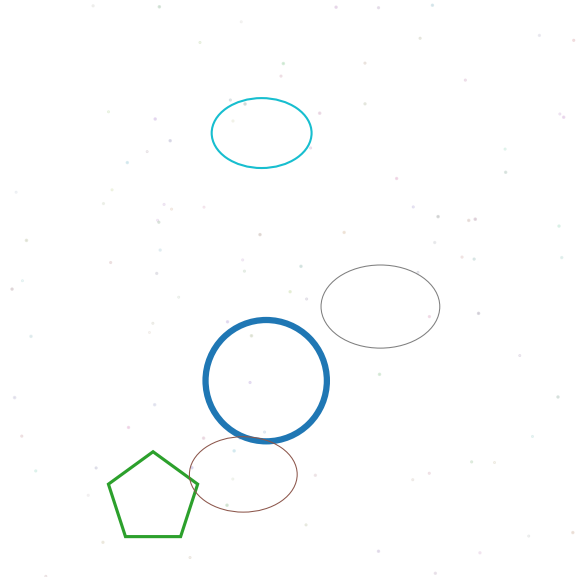[{"shape": "circle", "thickness": 3, "radius": 0.53, "center": [0.461, 0.34]}, {"shape": "pentagon", "thickness": 1.5, "radius": 0.41, "center": [0.265, 0.136]}, {"shape": "oval", "thickness": 0.5, "radius": 0.47, "center": [0.421, 0.178]}, {"shape": "oval", "thickness": 0.5, "radius": 0.51, "center": [0.659, 0.468]}, {"shape": "oval", "thickness": 1, "radius": 0.43, "center": [0.453, 0.769]}]